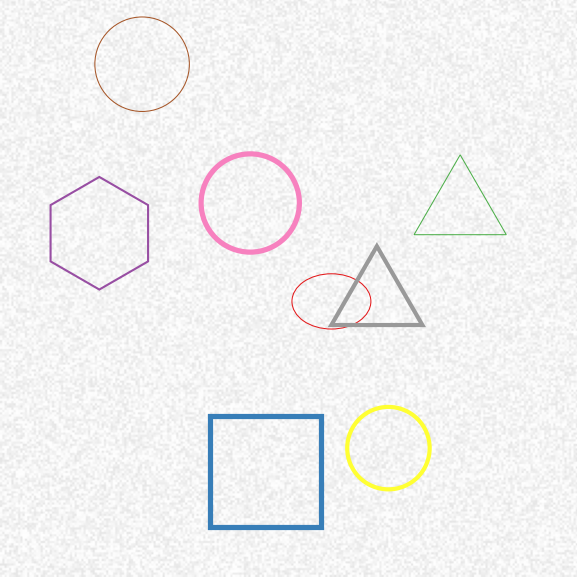[{"shape": "oval", "thickness": 0.5, "radius": 0.34, "center": [0.574, 0.477]}, {"shape": "square", "thickness": 2.5, "radius": 0.48, "center": [0.46, 0.183]}, {"shape": "triangle", "thickness": 0.5, "radius": 0.46, "center": [0.797, 0.639]}, {"shape": "hexagon", "thickness": 1, "radius": 0.49, "center": [0.172, 0.595]}, {"shape": "circle", "thickness": 2, "radius": 0.36, "center": [0.673, 0.223]}, {"shape": "circle", "thickness": 0.5, "radius": 0.41, "center": [0.246, 0.888]}, {"shape": "circle", "thickness": 2.5, "radius": 0.43, "center": [0.433, 0.648]}, {"shape": "triangle", "thickness": 2, "radius": 0.45, "center": [0.653, 0.482]}]